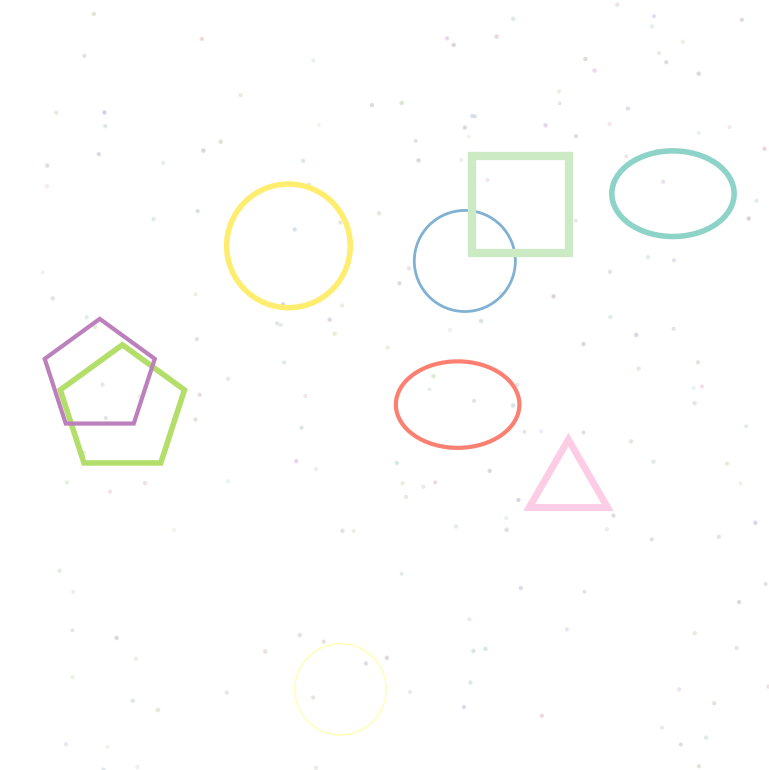[{"shape": "oval", "thickness": 2, "radius": 0.4, "center": [0.874, 0.748]}, {"shape": "circle", "thickness": 0.5, "radius": 0.3, "center": [0.442, 0.105]}, {"shape": "oval", "thickness": 1.5, "radius": 0.4, "center": [0.594, 0.475]}, {"shape": "circle", "thickness": 1, "radius": 0.33, "center": [0.604, 0.661]}, {"shape": "pentagon", "thickness": 2, "radius": 0.42, "center": [0.159, 0.467]}, {"shape": "triangle", "thickness": 2.5, "radius": 0.29, "center": [0.738, 0.37]}, {"shape": "pentagon", "thickness": 1.5, "radius": 0.38, "center": [0.13, 0.511]}, {"shape": "square", "thickness": 3, "radius": 0.31, "center": [0.676, 0.735]}, {"shape": "circle", "thickness": 2, "radius": 0.4, "center": [0.375, 0.681]}]